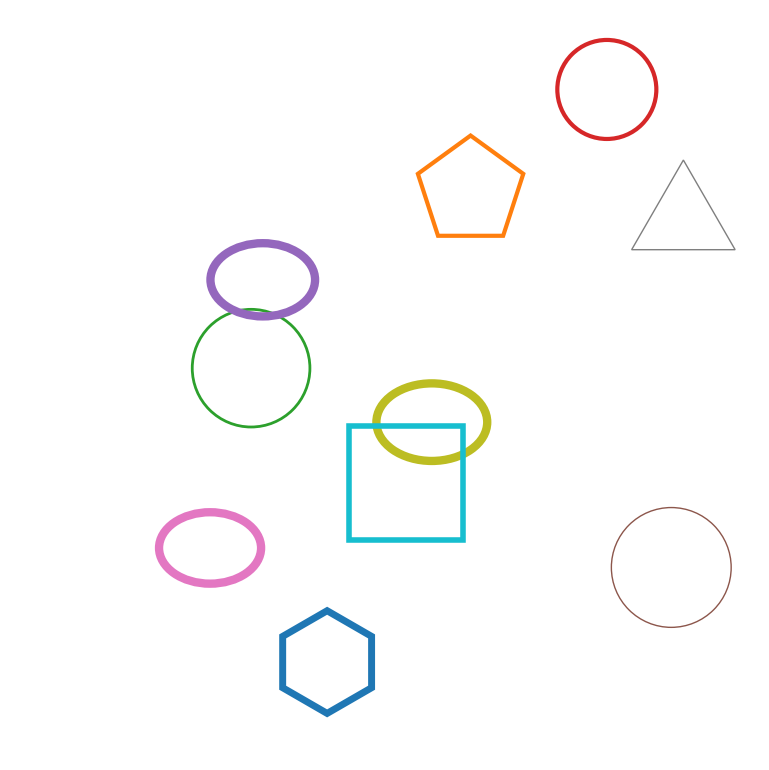[{"shape": "hexagon", "thickness": 2.5, "radius": 0.33, "center": [0.425, 0.14]}, {"shape": "pentagon", "thickness": 1.5, "radius": 0.36, "center": [0.611, 0.752]}, {"shape": "circle", "thickness": 1, "radius": 0.38, "center": [0.326, 0.522]}, {"shape": "circle", "thickness": 1.5, "radius": 0.32, "center": [0.788, 0.884]}, {"shape": "oval", "thickness": 3, "radius": 0.34, "center": [0.341, 0.637]}, {"shape": "circle", "thickness": 0.5, "radius": 0.39, "center": [0.872, 0.263]}, {"shape": "oval", "thickness": 3, "radius": 0.33, "center": [0.273, 0.288]}, {"shape": "triangle", "thickness": 0.5, "radius": 0.39, "center": [0.888, 0.715]}, {"shape": "oval", "thickness": 3, "radius": 0.36, "center": [0.561, 0.452]}, {"shape": "square", "thickness": 2, "radius": 0.37, "center": [0.527, 0.372]}]